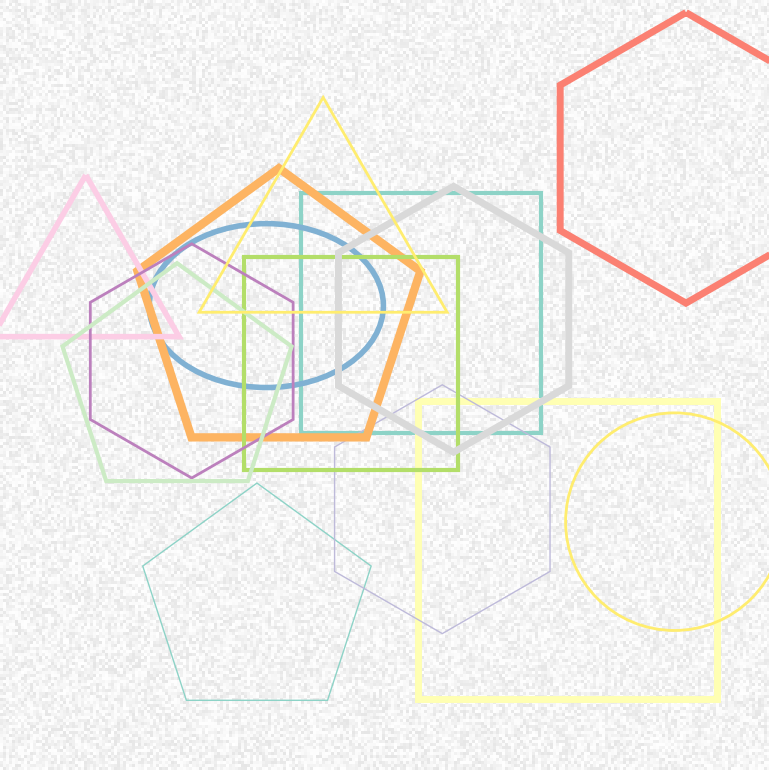[{"shape": "square", "thickness": 1.5, "radius": 0.78, "center": [0.547, 0.593]}, {"shape": "pentagon", "thickness": 0.5, "radius": 0.78, "center": [0.334, 0.217]}, {"shape": "square", "thickness": 2.5, "radius": 0.97, "center": [0.737, 0.286]}, {"shape": "hexagon", "thickness": 0.5, "radius": 0.81, "center": [0.574, 0.339]}, {"shape": "hexagon", "thickness": 2.5, "radius": 0.94, "center": [0.891, 0.795]}, {"shape": "oval", "thickness": 2, "radius": 0.76, "center": [0.346, 0.603]}, {"shape": "pentagon", "thickness": 3, "radius": 0.97, "center": [0.362, 0.588]}, {"shape": "square", "thickness": 1.5, "radius": 0.69, "center": [0.456, 0.528]}, {"shape": "triangle", "thickness": 2, "radius": 0.7, "center": [0.111, 0.633]}, {"shape": "hexagon", "thickness": 2.5, "radius": 0.86, "center": [0.589, 0.585]}, {"shape": "hexagon", "thickness": 1, "radius": 0.76, "center": [0.249, 0.531]}, {"shape": "pentagon", "thickness": 1.5, "radius": 0.78, "center": [0.23, 0.502]}, {"shape": "triangle", "thickness": 1, "radius": 0.93, "center": [0.42, 0.687]}, {"shape": "circle", "thickness": 1, "radius": 0.71, "center": [0.876, 0.322]}]